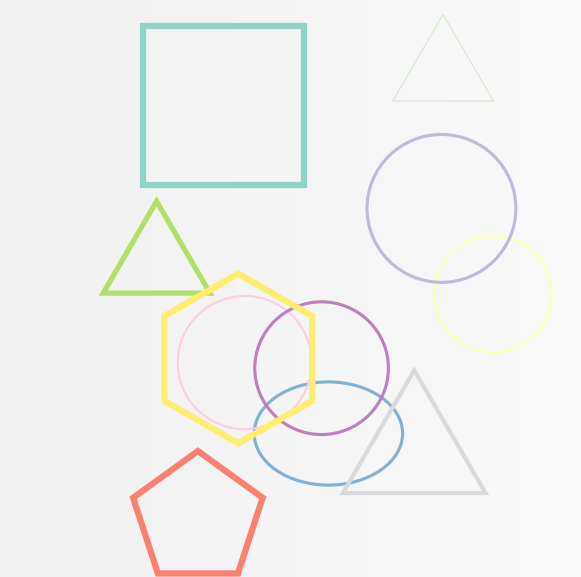[{"shape": "square", "thickness": 3, "radius": 0.69, "center": [0.385, 0.816]}, {"shape": "circle", "thickness": 1, "radius": 0.5, "center": [0.848, 0.49]}, {"shape": "circle", "thickness": 1.5, "radius": 0.64, "center": [0.759, 0.638]}, {"shape": "pentagon", "thickness": 3, "radius": 0.59, "center": [0.34, 0.101]}, {"shape": "oval", "thickness": 1.5, "radius": 0.64, "center": [0.565, 0.248]}, {"shape": "triangle", "thickness": 2.5, "radius": 0.53, "center": [0.269, 0.545]}, {"shape": "circle", "thickness": 1, "radius": 0.58, "center": [0.421, 0.371]}, {"shape": "triangle", "thickness": 2, "radius": 0.71, "center": [0.713, 0.216]}, {"shape": "circle", "thickness": 1.5, "radius": 0.57, "center": [0.553, 0.362]}, {"shape": "triangle", "thickness": 0.5, "radius": 0.5, "center": [0.762, 0.874]}, {"shape": "hexagon", "thickness": 3, "radius": 0.73, "center": [0.41, 0.378]}]